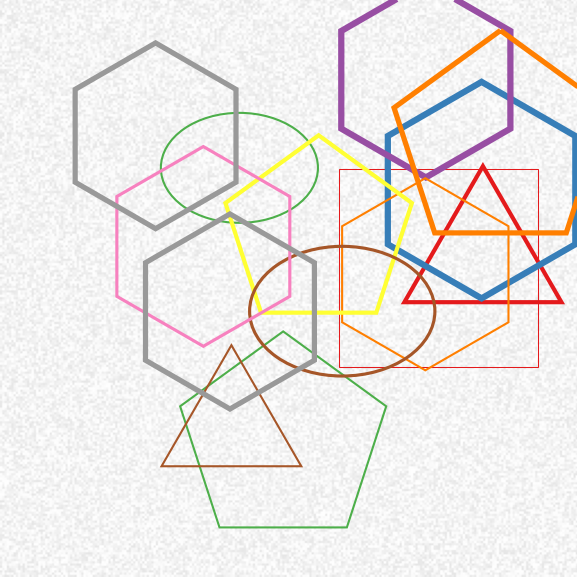[{"shape": "square", "thickness": 0.5, "radius": 0.86, "center": [0.759, 0.536]}, {"shape": "triangle", "thickness": 2, "radius": 0.79, "center": [0.836, 0.554]}, {"shape": "hexagon", "thickness": 3, "radius": 0.94, "center": [0.834, 0.67]}, {"shape": "oval", "thickness": 1, "radius": 0.68, "center": [0.415, 0.709]}, {"shape": "pentagon", "thickness": 1, "radius": 0.94, "center": [0.49, 0.238]}, {"shape": "hexagon", "thickness": 3, "radius": 0.85, "center": [0.737, 0.861]}, {"shape": "pentagon", "thickness": 2.5, "radius": 0.97, "center": [0.867, 0.753]}, {"shape": "hexagon", "thickness": 1, "radius": 0.83, "center": [0.736, 0.524]}, {"shape": "pentagon", "thickness": 2, "radius": 0.85, "center": [0.552, 0.595]}, {"shape": "triangle", "thickness": 1, "radius": 0.7, "center": [0.401, 0.262]}, {"shape": "oval", "thickness": 1.5, "radius": 0.8, "center": [0.593, 0.46]}, {"shape": "hexagon", "thickness": 1.5, "radius": 0.86, "center": [0.352, 0.572]}, {"shape": "hexagon", "thickness": 2.5, "radius": 0.8, "center": [0.269, 0.764]}, {"shape": "hexagon", "thickness": 2.5, "radius": 0.84, "center": [0.398, 0.46]}]